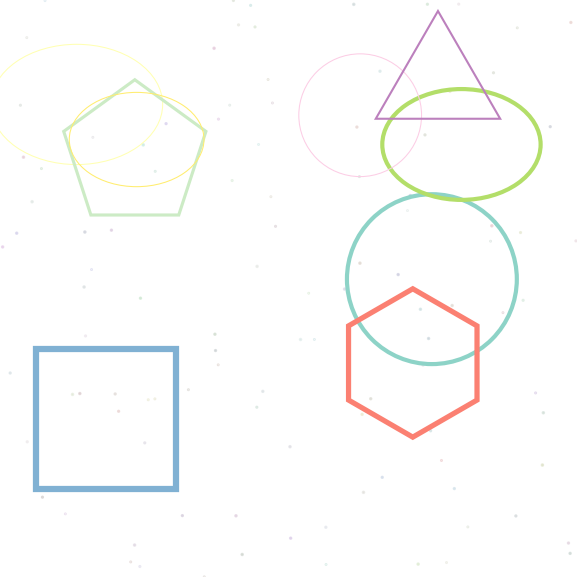[{"shape": "circle", "thickness": 2, "radius": 0.74, "center": [0.748, 0.516]}, {"shape": "oval", "thickness": 0.5, "radius": 0.74, "center": [0.133, 0.818]}, {"shape": "hexagon", "thickness": 2.5, "radius": 0.64, "center": [0.715, 0.371]}, {"shape": "square", "thickness": 3, "radius": 0.61, "center": [0.184, 0.274]}, {"shape": "oval", "thickness": 2, "radius": 0.69, "center": [0.799, 0.749]}, {"shape": "circle", "thickness": 0.5, "radius": 0.53, "center": [0.624, 0.8]}, {"shape": "triangle", "thickness": 1, "radius": 0.62, "center": [0.758, 0.856]}, {"shape": "pentagon", "thickness": 1.5, "radius": 0.65, "center": [0.233, 0.732]}, {"shape": "oval", "thickness": 0.5, "radius": 0.58, "center": [0.237, 0.758]}]